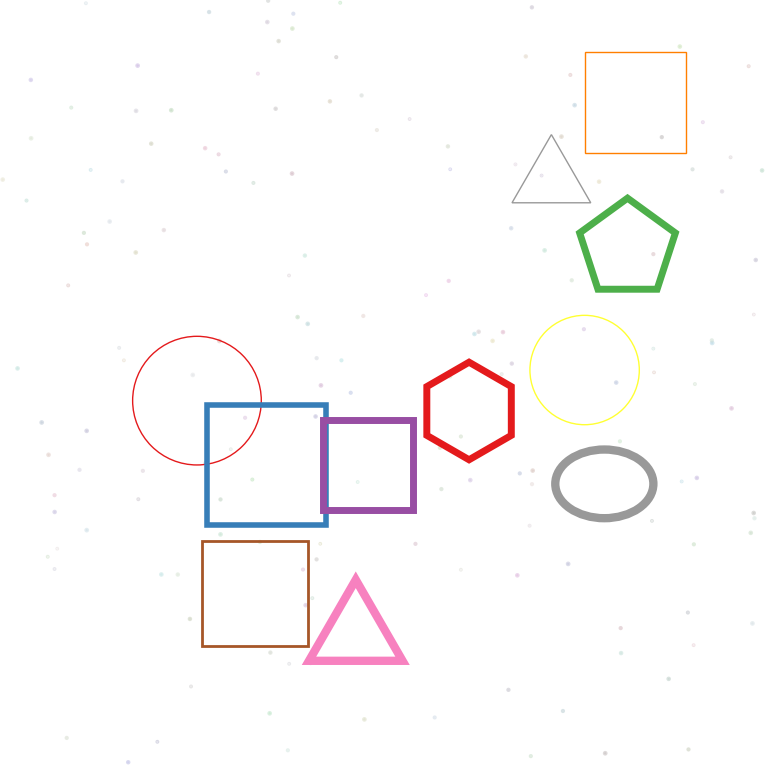[{"shape": "circle", "thickness": 0.5, "radius": 0.42, "center": [0.256, 0.48]}, {"shape": "hexagon", "thickness": 2.5, "radius": 0.32, "center": [0.609, 0.466]}, {"shape": "square", "thickness": 2, "radius": 0.39, "center": [0.346, 0.396]}, {"shape": "pentagon", "thickness": 2.5, "radius": 0.33, "center": [0.815, 0.677]}, {"shape": "square", "thickness": 2.5, "radius": 0.29, "center": [0.477, 0.397]}, {"shape": "square", "thickness": 0.5, "radius": 0.33, "center": [0.826, 0.867]}, {"shape": "circle", "thickness": 0.5, "radius": 0.36, "center": [0.759, 0.519]}, {"shape": "square", "thickness": 1, "radius": 0.34, "center": [0.331, 0.229]}, {"shape": "triangle", "thickness": 3, "radius": 0.35, "center": [0.462, 0.177]}, {"shape": "triangle", "thickness": 0.5, "radius": 0.3, "center": [0.716, 0.766]}, {"shape": "oval", "thickness": 3, "radius": 0.32, "center": [0.785, 0.372]}]